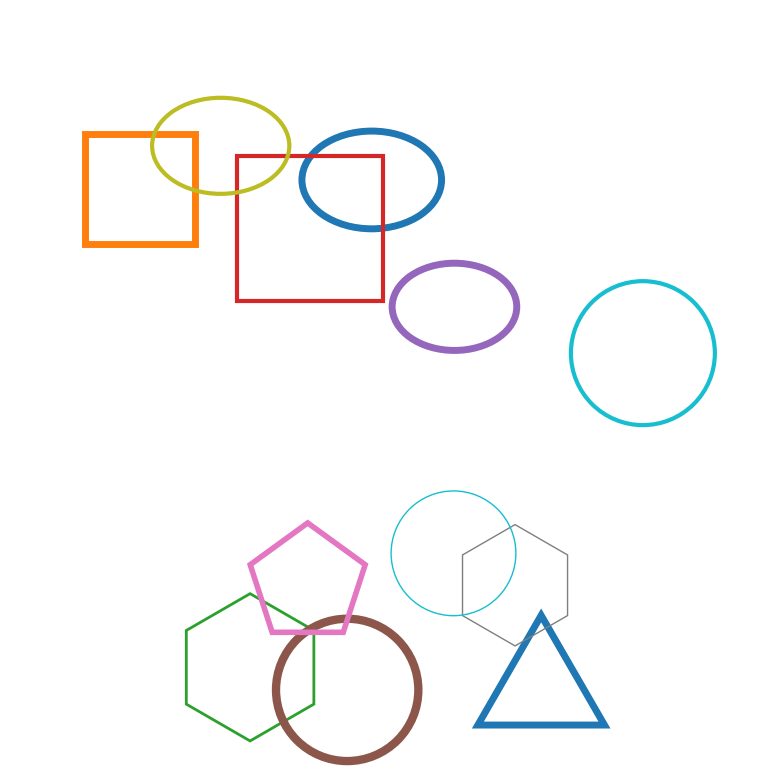[{"shape": "oval", "thickness": 2.5, "radius": 0.45, "center": [0.483, 0.766]}, {"shape": "triangle", "thickness": 2.5, "radius": 0.47, "center": [0.703, 0.106]}, {"shape": "square", "thickness": 2.5, "radius": 0.36, "center": [0.182, 0.754]}, {"shape": "hexagon", "thickness": 1, "radius": 0.48, "center": [0.325, 0.133]}, {"shape": "square", "thickness": 1.5, "radius": 0.47, "center": [0.403, 0.703]}, {"shape": "oval", "thickness": 2.5, "radius": 0.4, "center": [0.59, 0.602]}, {"shape": "circle", "thickness": 3, "radius": 0.46, "center": [0.451, 0.104]}, {"shape": "pentagon", "thickness": 2, "radius": 0.39, "center": [0.4, 0.242]}, {"shape": "hexagon", "thickness": 0.5, "radius": 0.39, "center": [0.669, 0.24]}, {"shape": "oval", "thickness": 1.5, "radius": 0.45, "center": [0.287, 0.811]}, {"shape": "circle", "thickness": 0.5, "radius": 0.41, "center": [0.589, 0.281]}, {"shape": "circle", "thickness": 1.5, "radius": 0.47, "center": [0.835, 0.541]}]